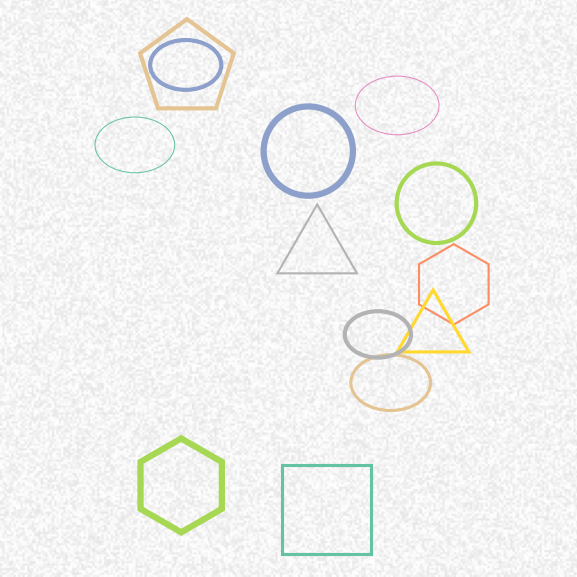[{"shape": "square", "thickness": 1.5, "radius": 0.39, "center": [0.566, 0.118]}, {"shape": "oval", "thickness": 0.5, "radius": 0.34, "center": [0.233, 0.748]}, {"shape": "hexagon", "thickness": 1, "radius": 0.35, "center": [0.786, 0.507]}, {"shape": "oval", "thickness": 2, "radius": 0.31, "center": [0.322, 0.887]}, {"shape": "circle", "thickness": 3, "radius": 0.39, "center": [0.534, 0.738]}, {"shape": "oval", "thickness": 0.5, "radius": 0.36, "center": [0.688, 0.817]}, {"shape": "circle", "thickness": 2, "radius": 0.34, "center": [0.756, 0.647]}, {"shape": "hexagon", "thickness": 3, "radius": 0.41, "center": [0.314, 0.159]}, {"shape": "triangle", "thickness": 1.5, "radius": 0.36, "center": [0.75, 0.426]}, {"shape": "pentagon", "thickness": 2, "radius": 0.43, "center": [0.324, 0.881]}, {"shape": "oval", "thickness": 1.5, "radius": 0.35, "center": [0.677, 0.337]}, {"shape": "oval", "thickness": 2, "radius": 0.29, "center": [0.654, 0.42]}, {"shape": "triangle", "thickness": 1, "radius": 0.4, "center": [0.549, 0.566]}]